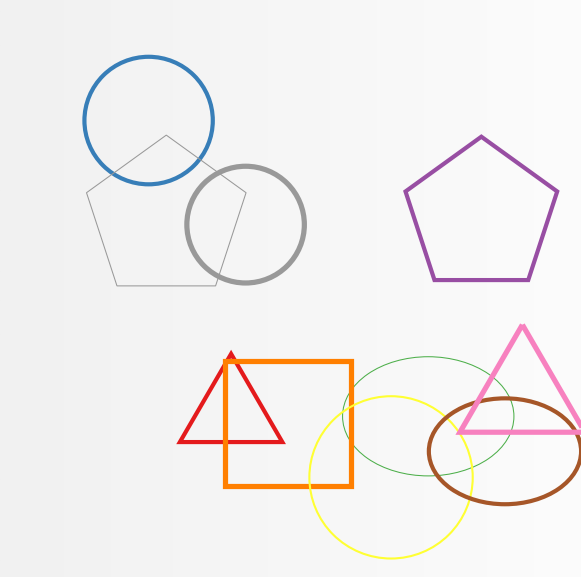[{"shape": "triangle", "thickness": 2, "radius": 0.51, "center": [0.398, 0.285]}, {"shape": "circle", "thickness": 2, "radius": 0.55, "center": [0.256, 0.79]}, {"shape": "oval", "thickness": 0.5, "radius": 0.74, "center": [0.737, 0.278]}, {"shape": "pentagon", "thickness": 2, "radius": 0.69, "center": [0.828, 0.625]}, {"shape": "square", "thickness": 2.5, "radius": 0.54, "center": [0.496, 0.266]}, {"shape": "circle", "thickness": 1, "radius": 0.7, "center": [0.673, 0.173]}, {"shape": "oval", "thickness": 2, "radius": 0.65, "center": [0.869, 0.218]}, {"shape": "triangle", "thickness": 2.5, "radius": 0.62, "center": [0.899, 0.313]}, {"shape": "pentagon", "thickness": 0.5, "radius": 0.72, "center": [0.286, 0.621]}, {"shape": "circle", "thickness": 2.5, "radius": 0.51, "center": [0.423, 0.61]}]